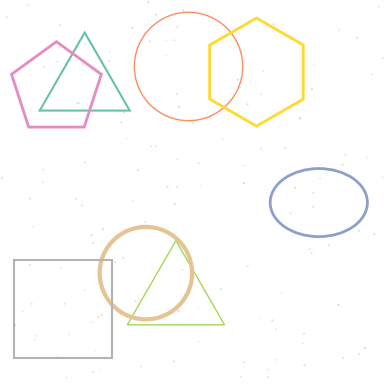[{"shape": "triangle", "thickness": 1.5, "radius": 0.68, "center": [0.22, 0.78]}, {"shape": "circle", "thickness": 1, "radius": 0.7, "center": [0.49, 0.827]}, {"shape": "oval", "thickness": 2, "radius": 0.63, "center": [0.828, 0.474]}, {"shape": "pentagon", "thickness": 2, "radius": 0.61, "center": [0.147, 0.769]}, {"shape": "triangle", "thickness": 1, "radius": 0.73, "center": [0.457, 0.229]}, {"shape": "hexagon", "thickness": 2, "radius": 0.7, "center": [0.666, 0.813]}, {"shape": "circle", "thickness": 3, "radius": 0.6, "center": [0.379, 0.291]}, {"shape": "square", "thickness": 1.5, "radius": 0.64, "center": [0.163, 0.198]}]